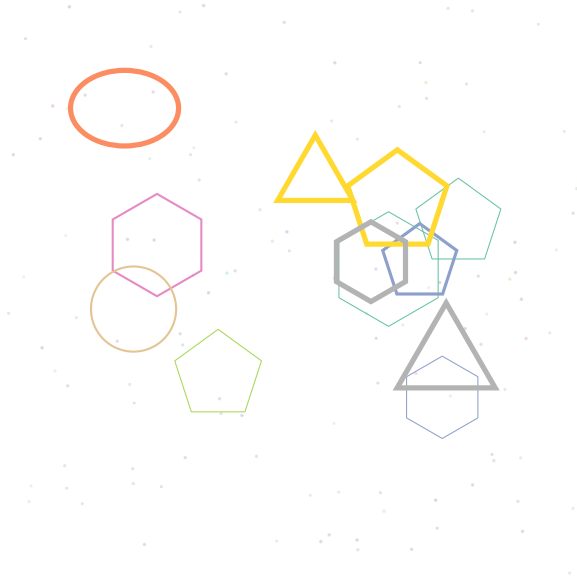[{"shape": "hexagon", "thickness": 0.5, "radius": 0.5, "center": [0.673, 0.533]}, {"shape": "pentagon", "thickness": 0.5, "radius": 0.39, "center": [0.794, 0.613]}, {"shape": "oval", "thickness": 2.5, "radius": 0.47, "center": [0.216, 0.812]}, {"shape": "hexagon", "thickness": 0.5, "radius": 0.36, "center": [0.766, 0.311]}, {"shape": "pentagon", "thickness": 1.5, "radius": 0.34, "center": [0.727, 0.545]}, {"shape": "hexagon", "thickness": 1, "radius": 0.44, "center": [0.272, 0.575]}, {"shape": "pentagon", "thickness": 0.5, "radius": 0.39, "center": [0.378, 0.35]}, {"shape": "triangle", "thickness": 2.5, "radius": 0.38, "center": [0.546, 0.69]}, {"shape": "pentagon", "thickness": 2.5, "radius": 0.45, "center": [0.688, 0.649]}, {"shape": "circle", "thickness": 1, "radius": 0.37, "center": [0.231, 0.464]}, {"shape": "hexagon", "thickness": 2.5, "radius": 0.35, "center": [0.642, 0.546]}, {"shape": "triangle", "thickness": 2.5, "radius": 0.49, "center": [0.773, 0.377]}]